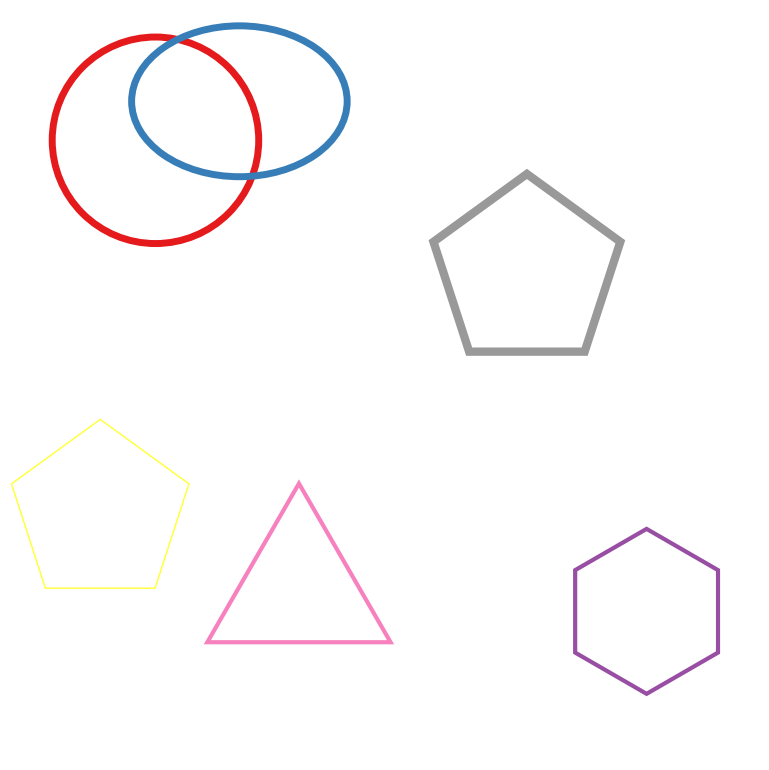[{"shape": "circle", "thickness": 2.5, "radius": 0.67, "center": [0.202, 0.818]}, {"shape": "oval", "thickness": 2.5, "radius": 0.7, "center": [0.311, 0.868]}, {"shape": "hexagon", "thickness": 1.5, "radius": 0.54, "center": [0.84, 0.206]}, {"shape": "pentagon", "thickness": 0.5, "radius": 0.61, "center": [0.13, 0.334]}, {"shape": "triangle", "thickness": 1.5, "radius": 0.69, "center": [0.388, 0.235]}, {"shape": "pentagon", "thickness": 3, "radius": 0.64, "center": [0.684, 0.647]}]